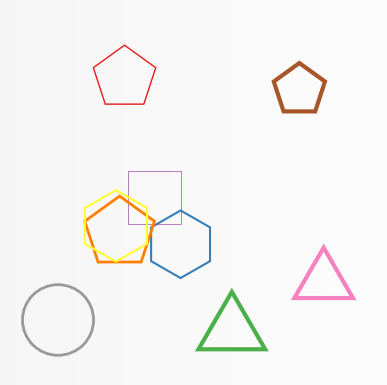[{"shape": "pentagon", "thickness": 1, "radius": 0.42, "center": [0.321, 0.798]}, {"shape": "hexagon", "thickness": 1.5, "radius": 0.44, "center": [0.466, 0.366]}, {"shape": "triangle", "thickness": 3, "radius": 0.5, "center": [0.598, 0.143]}, {"shape": "square", "thickness": 0.5, "radius": 0.34, "center": [0.398, 0.487]}, {"shape": "pentagon", "thickness": 2, "radius": 0.47, "center": [0.309, 0.396]}, {"shape": "hexagon", "thickness": 1.5, "radius": 0.46, "center": [0.299, 0.413]}, {"shape": "pentagon", "thickness": 3, "radius": 0.35, "center": [0.773, 0.767]}, {"shape": "triangle", "thickness": 3, "radius": 0.44, "center": [0.835, 0.27]}, {"shape": "circle", "thickness": 2, "radius": 0.46, "center": [0.15, 0.169]}]